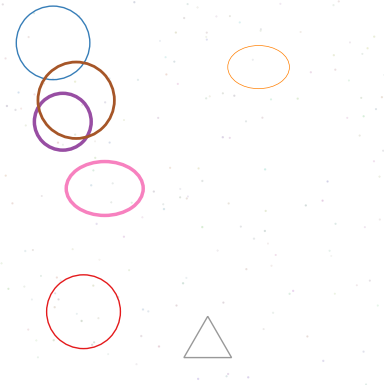[{"shape": "circle", "thickness": 1, "radius": 0.48, "center": [0.217, 0.19]}, {"shape": "circle", "thickness": 1, "radius": 0.48, "center": [0.138, 0.889]}, {"shape": "circle", "thickness": 2.5, "radius": 0.37, "center": [0.163, 0.684]}, {"shape": "oval", "thickness": 0.5, "radius": 0.4, "center": [0.672, 0.826]}, {"shape": "circle", "thickness": 2, "radius": 0.5, "center": [0.198, 0.74]}, {"shape": "oval", "thickness": 2.5, "radius": 0.5, "center": [0.272, 0.51]}, {"shape": "triangle", "thickness": 1, "radius": 0.36, "center": [0.54, 0.107]}]